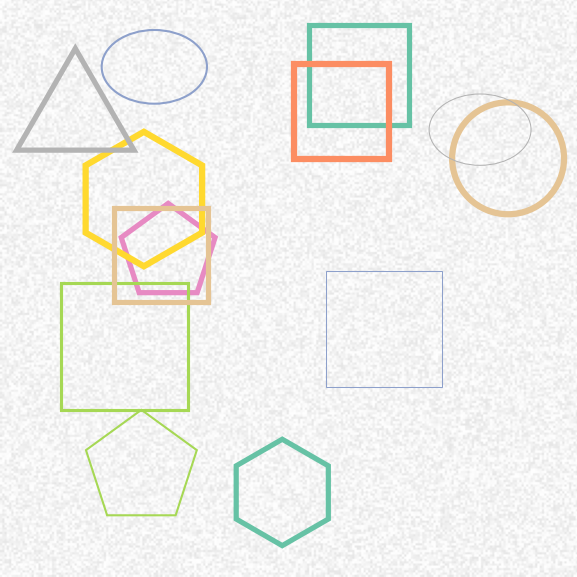[{"shape": "hexagon", "thickness": 2.5, "radius": 0.46, "center": [0.489, 0.146]}, {"shape": "square", "thickness": 2.5, "radius": 0.43, "center": [0.622, 0.869]}, {"shape": "square", "thickness": 3, "radius": 0.41, "center": [0.591, 0.807]}, {"shape": "oval", "thickness": 1, "radius": 0.46, "center": [0.267, 0.883]}, {"shape": "square", "thickness": 0.5, "radius": 0.5, "center": [0.665, 0.429]}, {"shape": "pentagon", "thickness": 2.5, "radius": 0.43, "center": [0.291, 0.561]}, {"shape": "pentagon", "thickness": 1, "radius": 0.5, "center": [0.245, 0.188]}, {"shape": "square", "thickness": 1.5, "radius": 0.55, "center": [0.216, 0.399]}, {"shape": "hexagon", "thickness": 3, "radius": 0.58, "center": [0.249, 0.654]}, {"shape": "square", "thickness": 2.5, "radius": 0.41, "center": [0.278, 0.557]}, {"shape": "circle", "thickness": 3, "radius": 0.48, "center": [0.88, 0.725]}, {"shape": "oval", "thickness": 0.5, "radius": 0.44, "center": [0.831, 0.775]}, {"shape": "triangle", "thickness": 2.5, "radius": 0.59, "center": [0.13, 0.798]}]